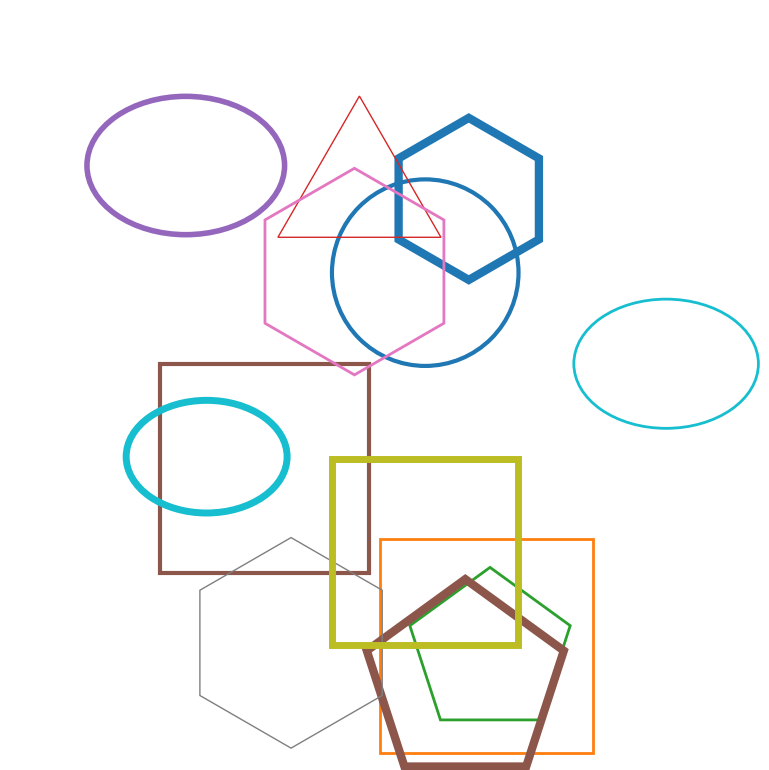[{"shape": "hexagon", "thickness": 3, "radius": 0.53, "center": [0.609, 0.742]}, {"shape": "circle", "thickness": 1.5, "radius": 0.61, "center": [0.552, 0.646]}, {"shape": "square", "thickness": 1, "radius": 0.69, "center": [0.632, 0.161]}, {"shape": "pentagon", "thickness": 1, "radius": 0.55, "center": [0.636, 0.154]}, {"shape": "triangle", "thickness": 0.5, "radius": 0.61, "center": [0.467, 0.753]}, {"shape": "oval", "thickness": 2, "radius": 0.64, "center": [0.241, 0.785]}, {"shape": "pentagon", "thickness": 3, "radius": 0.67, "center": [0.604, 0.113]}, {"shape": "square", "thickness": 1.5, "radius": 0.68, "center": [0.344, 0.391]}, {"shape": "hexagon", "thickness": 1, "radius": 0.67, "center": [0.46, 0.647]}, {"shape": "hexagon", "thickness": 0.5, "radius": 0.68, "center": [0.378, 0.165]}, {"shape": "square", "thickness": 2.5, "radius": 0.61, "center": [0.552, 0.283]}, {"shape": "oval", "thickness": 1, "radius": 0.6, "center": [0.865, 0.528]}, {"shape": "oval", "thickness": 2.5, "radius": 0.52, "center": [0.268, 0.407]}]